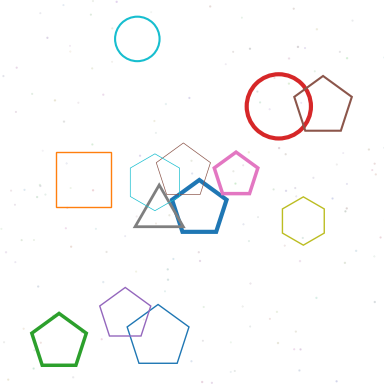[{"shape": "pentagon", "thickness": 1, "radius": 0.42, "center": [0.411, 0.125]}, {"shape": "pentagon", "thickness": 3, "radius": 0.37, "center": [0.518, 0.458]}, {"shape": "square", "thickness": 1, "radius": 0.36, "center": [0.216, 0.535]}, {"shape": "pentagon", "thickness": 2.5, "radius": 0.37, "center": [0.153, 0.111]}, {"shape": "circle", "thickness": 3, "radius": 0.42, "center": [0.724, 0.724]}, {"shape": "pentagon", "thickness": 1, "radius": 0.35, "center": [0.325, 0.184]}, {"shape": "pentagon", "thickness": 1.5, "radius": 0.39, "center": [0.839, 0.724]}, {"shape": "pentagon", "thickness": 0.5, "radius": 0.37, "center": [0.476, 0.555]}, {"shape": "pentagon", "thickness": 2.5, "radius": 0.3, "center": [0.613, 0.545]}, {"shape": "triangle", "thickness": 2, "radius": 0.36, "center": [0.414, 0.447]}, {"shape": "hexagon", "thickness": 1, "radius": 0.31, "center": [0.788, 0.426]}, {"shape": "hexagon", "thickness": 0.5, "radius": 0.37, "center": [0.402, 0.527]}, {"shape": "circle", "thickness": 1.5, "radius": 0.29, "center": [0.357, 0.899]}]